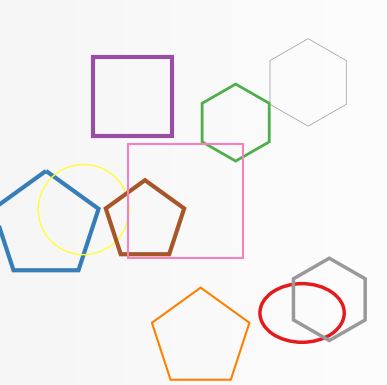[{"shape": "oval", "thickness": 2.5, "radius": 0.54, "center": [0.78, 0.187]}, {"shape": "pentagon", "thickness": 3, "radius": 0.71, "center": [0.119, 0.413]}, {"shape": "hexagon", "thickness": 2, "radius": 0.5, "center": [0.608, 0.682]}, {"shape": "square", "thickness": 3, "radius": 0.51, "center": [0.341, 0.749]}, {"shape": "pentagon", "thickness": 1.5, "radius": 0.66, "center": [0.518, 0.121]}, {"shape": "circle", "thickness": 1, "radius": 0.59, "center": [0.216, 0.456]}, {"shape": "pentagon", "thickness": 3, "radius": 0.53, "center": [0.374, 0.426]}, {"shape": "square", "thickness": 1.5, "radius": 0.74, "center": [0.479, 0.479]}, {"shape": "hexagon", "thickness": 2.5, "radius": 0.53, "center": [0.85, 0.222]}, {"shape": "hexagon", "thickness": 0.5, "radius": 0.57, "center": [0.795, 0.786]}]